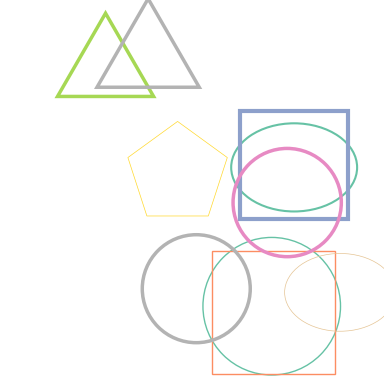[{"shape": "oval", "thickness": 1.5, "radius": 0.82, "center": [0.764, 0.565]}, {"shape": "circle", "thickness": 1, "radius": 0.89, "center": [0.706, 0.205]}, {"shape": "square", "thickness": 1, "radius": 0.8, "center": [0.71, 0.189]}, {"shape": "square", "thickness": 3, "radius": 0.7, "center": [0.763, 0.571]}, {"shape": "circle", "thickness": 2.5, "radius": 0.7, "center": [0.746, 0.474]}, {"shape": "triangle", "thickness": 2.5, "radius": 0.72, "center": [0.274, 0.822]}, {"shape": "pentagon", "thickness": 0.5, "radius": 0.68, "center": [0.461, 0.549]}, {"shape": "oval", "thickness": 0.5, "radius": 0.72, "center": [0.884, 0.241]}, {"shape": "triangle", "thickness": 2.5, "radius": 0.77, "center": [0.385, 0.85]}, {"shape": "circle", "thickness": 2.5, "radius": 0.7, "center": [0.51, 0.25]}]